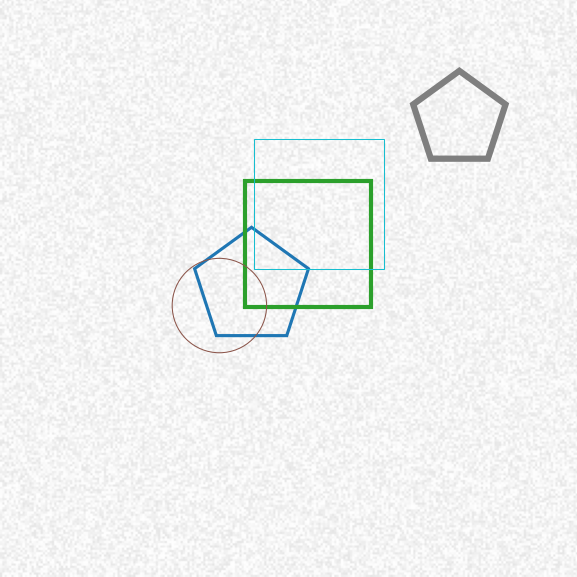[{"shape": "pentagon", "thickness": 1.5, "radius": 0.52, "center": [0.436, 0.502]}, {"shape": "square", "thickness": 2, "radius": 0.54, "center": [0.533, 0.577]}, {"shape": "circle", "thickness": 0.5, "radius": 0.41, "center": [0.38, 0.47]}, {"shape": "pentagon", "thickness": 3, "radius": 0.42, "center": [0.795, 0.792]}, {"shape": "square", "thickness": 0.5, "radius": 0.56, "center": [0.553, 0.645]}]